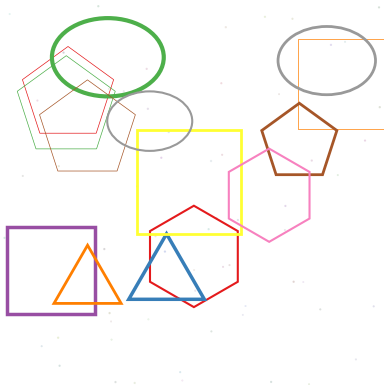[{"shape": "hexagon", "thickness": 1.5, "radius": 0.66, "center": [0.504, 0.334]}, {"shape": "pentagon", "thickness": 0.5, "radius": 0.62, "center": [0.177, 0.755]}, {"shape": "triangle", "thickness": 2.5, "radius": 0.57, "center": [0.433, 0.279]}, {"shape": "oval", "thickness": 3, "radius": 0.73, "center": [0.28, 0.851]}, {"shape": "pentagon", "thickness": 0.5, "radius": 0.67, "center": [0.172, 0.722]}, {"shape": "square", "thickness": 2.5, "radius": 0.57, "center": [0.132, 0.297]}, {"shape": "triangle", "thickness": 2, "radius": 0.5, "center": [0.227, 0.262]}, {"shape": "square", "thickness": 0.5, "radius": 0.58, "center": [0.89, 0.782]}, {"shape": "square", "thickness": 2, "radius": 0.67, "center": [0.491, 0.527]}, {"shape": "pentagon", "thickness": 2, "radius": 0.51, "center": [0.777, 0.629]}, {"shape": "pentagon", "thickness": 0.5, "radius": 0.65, "center": [0.227, 0.662]}, {"shape": "hexagon", "thickness": 1.5, "radius": 0.61, "center": [0.699, 0.493]}, {"shape": "oval", "thickness": 1.5, "radius": 0.55, "center": [0.389, 0.685]}, {"shape": "oval", "thickness": 2, "radius": 0.63, "center": [0.849, 0.843]}]